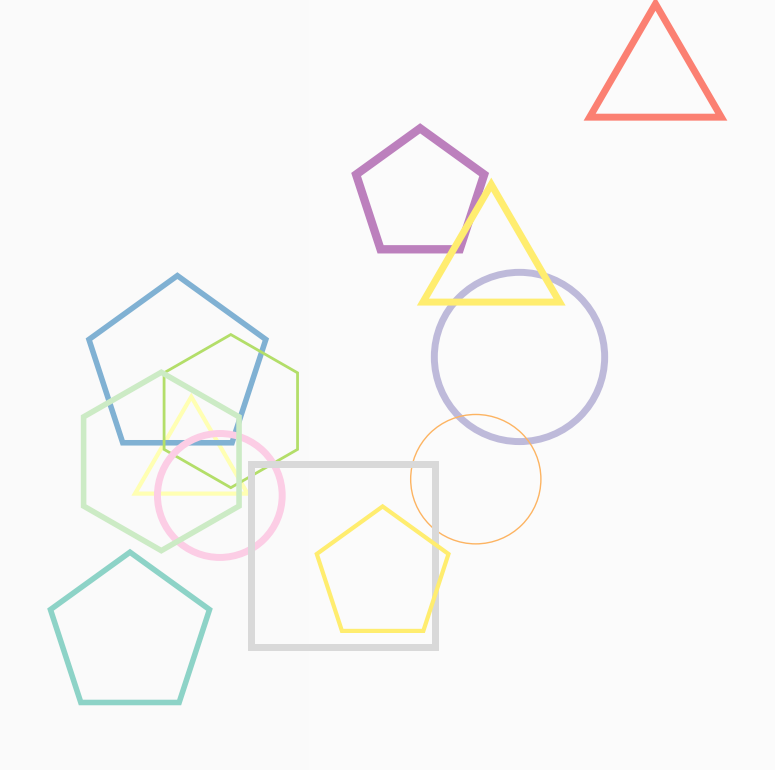[{"shape": "pentagon", "thickness": 2, "radius": 0.54, "center": [0.168, 0.175]}, {"shape": "triangle", "thickness": 1.5, "radius": 0.42, "center": [0.247, 0.401]}, {"shape": "circle", "thickness": 2.5, "radius": 0.55, "center": [0.67, 0.536]}, {"shape": "triangle", "thickness": 2.5, "radius": 0.49, "center": [0.846, 0.897]}, {"shape": "pentagon", "thickness": 2, "radius": 0.6, "center": [0.229, 0.522]}, {"shape": "circle", "thickness": 0.5, "radius": 0.42, "center": [0.614, 0.378]}, {"shape": "hexagon", "thickness": 1, "radius": 0.5, "center": [0.298, 0.466]}, {"shape": "circle", "thickness": 2.5, "radius": 0.4, "center": [0.284, 0.357]}, {"shape": "square", "thickness": 2.5, "radius": 0.59, "center": [0.442, 0.279]}, {"shape": "pentagon", "thickness": 3, "radius": 0.43, "center": [0.542, 0.747]}, {"shape": "hexagon", "thickness": 2, "radius": 0.58, "center": [0.208, 0.401]}, {"shape": "triangle", "thickness": 2.5, "radius": 0.51, "center": [0.634, 0.659]}, {"shape": "pentagon", "thickness": 1.5, "radius": 0.45, "center": [0.494, 0.253]}]